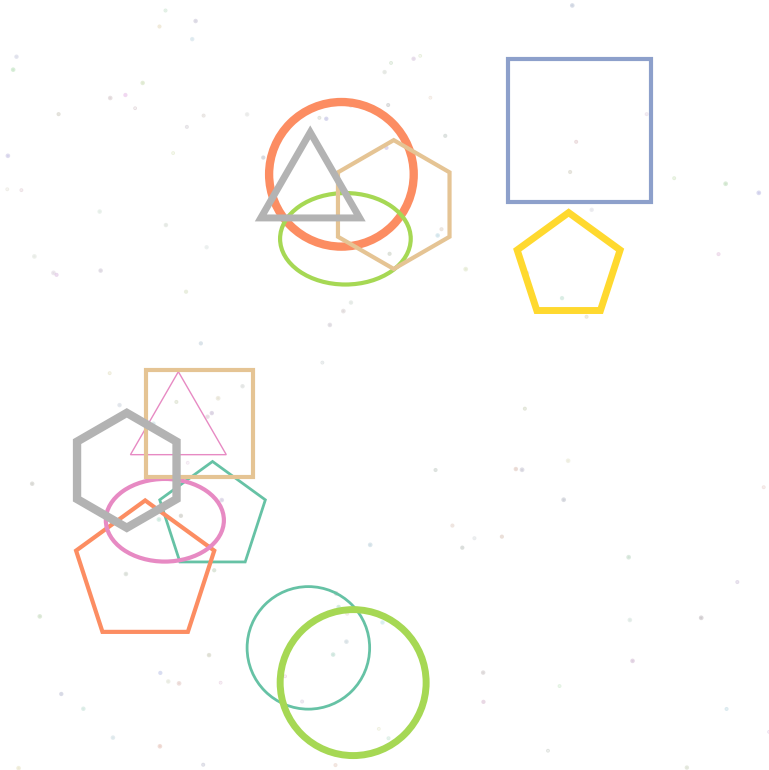[{"shape": "pentagon", "thickness": 1, "radius": 0.36, "center": [0.276, 0.329]}, {"shape": "circle", "thickness": 1, "radius": 0.4, "center": [0.4, 0.159]}, {"shape": "circle", "thickness": 3, "radius": 0.47, "center": [0.443, 0.774]}, {"shape": "pentagon", "thickness": 1.5, "radius": 0.47, "center": [0.189, 0.256]}, {"shape": "square", "thickness": 1.5, "radius": 0.46, "center": [0.752, 0.831]}, {"shape": "triangle", "thickness": 0.5, "radius": 0.36, "center": [0.232, 0.445]}, {"shape": "oval", "thickness": 1.5, "radius": 0.38, "center": [0.214, 0.324]}, {"shape": "circle", "thickness": 2.5, "radius": 0.47, "center": [0.459, 0.114]}, {"shape": "oval", "thickness": 1.5, "radius": 0.42, "center": [0.449, 0.69]}, {"shape": "pentagon", "thickness": 2.5, "radius": 0.35, "center": [0.738, 0.654]}, {"shape": "hexagon", "thickness": 1.5, "radius": 0.42, "center": [0.511, 0.734]}, {"shape": "square", "thickness": 1.5, "radius": 0.35, "center": [0.259, 0.45]}, {"shape": "hexagon", "thickness": 3, "radius": 0.37, "center": [0.165, 0.389]}, {"shape": "triangle", "thickness": 2.5, "radius": 0.37, "center": [0.403, 0.754]}]